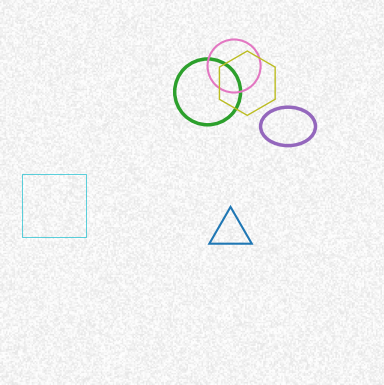[{"shape": "triangle", "thickness": 1.5, "radius": 0.32, "center": [0.599, 0.399]}, {"shape": "circle", "thickness": 2.5, "radius": 0.43, "center": [0.539, 0.761]}, {"shape": "oval", "thickness": 2.5, "radius": 0.36, "center": [0.748, 0.672]}, {"shape": "circle", "thickness": 1.5, "radius": 0.34, "center": [0.608, 0.829]}, {"shape": "hexagon", "thickness": 1, "radius": 0.42, "center": [0.642, 0.784]}, {"shape": "square", "thickness": 0.5, "radius": 0.41, "center": [0.14, 0.467]}]